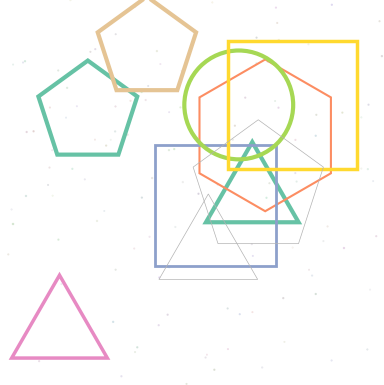[{"shape": "pentagon", "thickness": 3, "radius": 0.68, "center": [0.228, 0.708]}, {"shape": "triangle", "thickness": 3, "radius": 0.69, "center": [0.655, 0.492]}, {"shape": "hexagon", "thickness": 1.5, "radius": 0.99, "center": [0.689, 0.648]}, {"shape": "square", "thickness": 2, "radius": 0.79, "center": [0.559, 0.465]}, {"shape": "triangle", "thickness": 2.5, "radius": 0.72, "center": [0.155, 0.142]}, {"shape": "circle", "thickness": 3, "radius": 0.71, "center": [0.62, 0.727]}, {"shape": "square", "thickness": 2.5, "radius": 0.83, "center": [0.76, 0.728]}, {"shape": "pentagon", "thickness": 3, "radius": 0.67, "center": [0.382, 0.874]}, {"shape": "pentagon", "thickness": 0.5, "radius": 0.89, "center": [0.671, 0.511]}, {"shape": "triangle", "thickness": 0.5, "radius": 0.74, "center": [0.541, 0.348]}]